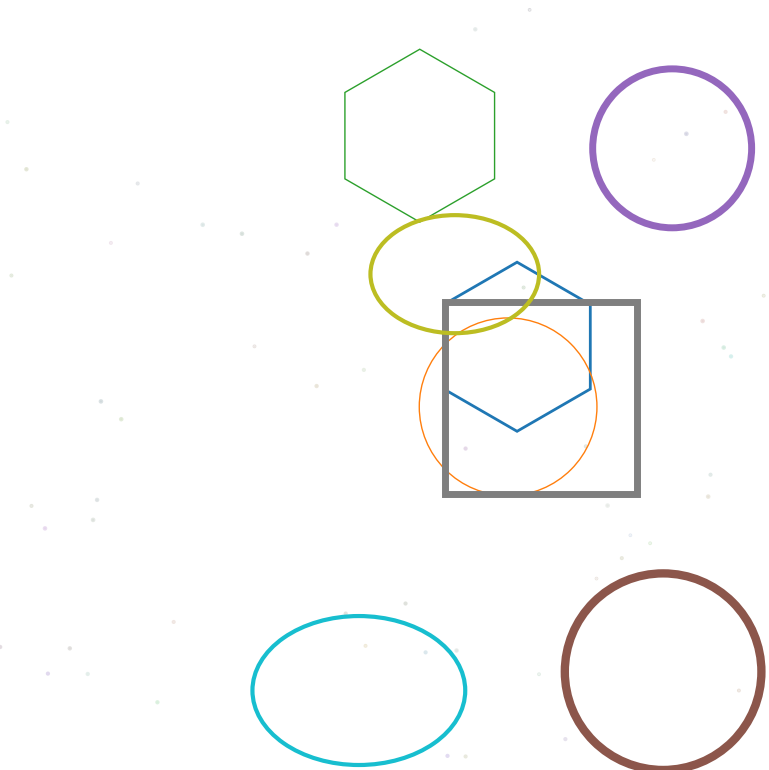[{"shape": "hexagon", "thickness": 1, "radius": 0.55, "center": [0.672, 0.55]}, {"shape": "circle", "thickness": 0.5, "radius": 0.58, "center": [0.66, 0.472]}, {"shape": "hexagon", "thickness": 0.5, "radius": 0.56, "center": [0.545, 0.824]}, {"shape": "circle", "thickness": 2.5, "radius": 0.52, "center": [0.873, 0.807]}, {"shape": "circle", "thickness": 3, "radius": 0.64, "center": [0.861, 0.128]}, {"shape": "square", "thickness": 2.5, "radius": 0.62, "center": [0.702, 0.483]}, {"shape": "oval", "thickness": 1.5, "radius": 0.55, "center": [0.591, 0.644]}, {"shape": "oval", "thickness": 1.5, "radius": 0.69, "center": [0.466, 0.103]}]